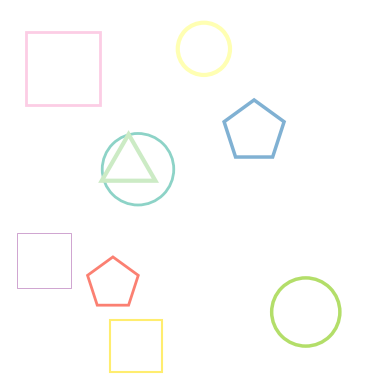[{"shape": "circle", "thickness": 2, "radius": 0.46, "center": [0.358, 0.56]}, {"shape": "circle", "thickness": 3, "radius": 0.34, "center": [0.53, 0.873]}, {"shape": "pentagon", "thickness": 2, "radius": 0.35, "center": [0.293, 0.263]}, {"shape": "pentagon", "thickness": 2.5, "radius": 0.41, "center": [0.66, 0.658]}, {"shape": "circle", "thickness": 2.5, "radius": 0.44, "center": [0.794, 0.19]}, {"shape": "square", "thickness": 2, "radius": 0.48, "center": [0.164, 0.822]}, {"shape": "square", "thickness": 0.5, "radius": 0.35, "center": [0.115, 0.323]}, {"shape": "triangle", "thickness": 3, "radius": 0.4, "center": [0.334, 0.571]}, {"shape": "square", "thickness": 1.5, "radius": 0.34, "center": [0.353, 0.101]}]